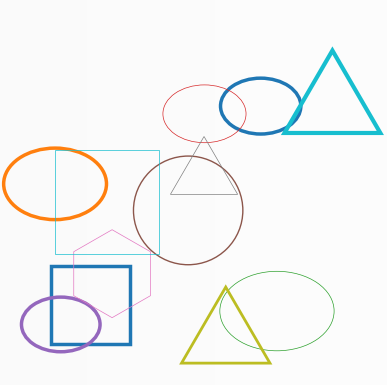[{"shape": "oval", "thickness": 2.5, "radius": 0.52, "center": [0.673, 0.724]}, {"shape": "square", "thickness": 2.5, "radius": 0.51, "center": [0.233, 0.207]}, {"shape": "oval", "thickness": 2.5, "radius": 0.66, "center": [0.142, 0.522]}, {"shape": "oval", "thickness": 0.5, "radius": 0.74, "center": [0.715, 0.192]}, {"shape": "oval", "thickness": 0.5, "radius": 0.54, "center": [0.528, 0.704]}, {"shape": "oval", "thickness": 2.5, "radius": 0.51, "center": [0.157, 0.157]}, {"shape": "circle", "thickness": 1, "radius": 0.71, "center": [0.486, 0.454]}, {"shape": "hexagon", "thickness": 0.5, "radius": 0.57, "center": [0.289, 0.289]}, {"shape": "triangle", "thickness": 0.5, "radius": 0.5, "center": [0.527, 0.545]}, {"shape": "triangle", "thickness": 2, "radius": 0.66, "center": [0.583, 0.123]}, {"shape": "triangle", "thickness": 3, "radius": 0.71, "center": [0.858, 0.726]}, {"shape": "square", "thickness": 0.5, "radius": 0.67, "center": [0.276, 0.475]}]